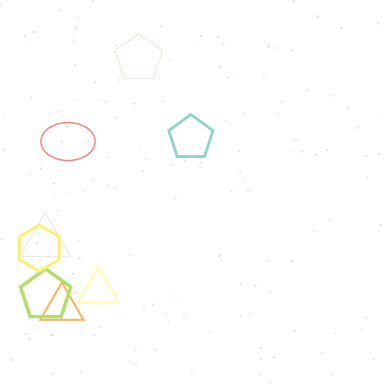[{"shape": "pentagon", "thickness": 2, "radius": 0.3, "center": [0.496, 0.642]}, {"shape": "triangle", "thickness": 1.5, "radius": 0.31, "center": [0.255, 0.245]}, {"shape": "oval", "thickness": 1, "radius": 0.35, "center": [0.177, 0.632]}, {"shape": "triangle", "thickness": 1.5, "radius": 0.32, "center": [0.161, 0.202]}, {"shape": "pentagon", "thickness": 2.5, "radius": 0.34, "center": [0.119, 0.233]}, {"shape": "triangle", "thickness": 0.5, "radius": 0.38, "center": [0.117, 0.372]}, {"shape": "pentagon", "thickness": 0.5, "radius": 0.32, "center": [0.361, 0.848]}, {"shape": "hexagon", "thickness": 2, "radius": 0.3, "center": [0.102, 0.355]}]